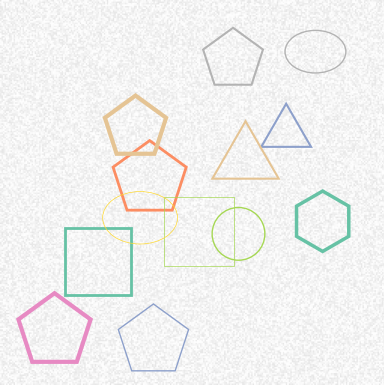[{"shape": "hexagon", "thickness": 2.5, "radius": 0.39, "center": [0.838, 0.425]}, {"shape": "square", "thickness": 2, "radius": 0.43, "center": [0.254, 0.321]}, {"shape": "pentagon", "thickness": 2, "radius": 0.5, "center": [0.389, 0.535]}, {"shape": "triangle", "thickness": 1.5, "radius": 0.37, "center": [0.743, 0.656]}, {"shape": "pentagon", "thickness": 1, "radius": 0.48, "center": [0.399, 0.114]}, {"shape": "pentagon", "thickness": 3, "radius": 0.49, "center": [0.142, 0.14]}, {"shape": "circle", "thickness": 1, "radius": 0.34, "center": [0.619, 0.393]}, {"shape": "square", "thickness": 0.5, "radius": 0.45, "center": [0.517, 0.398]}, {"shape": "oval", "thickness": 0.5, "radius": 0.49, "center": [0.364, 0.434]}, {"shape": "triangle", "thickness": 1.5, "radius": 0.5, "center": [0.638, 0.586]}, {"shape": "pentagon", "thickness": 3, "radius": 0.42, "center": [0.352, 0.668]}, {"shape": "oval", "thickness": 1, "radius": 0.4, "center": [0.819, 0.866]}, {"shape": "pentagon", "thickness": 1.5, "radius": 0.41, "center": [0.605, 0.846]}]